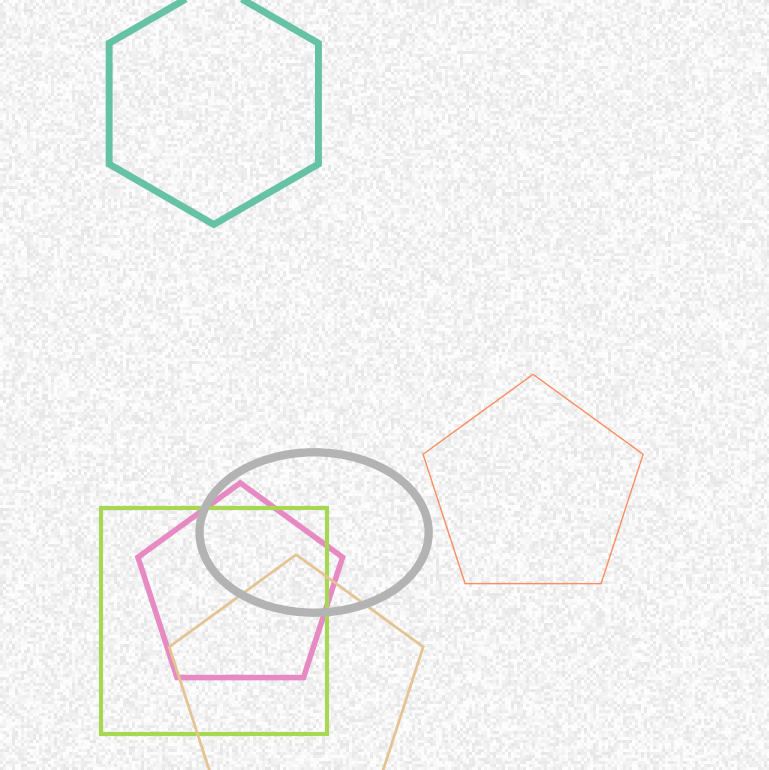[{"shape": "hexagon", "thickness": 2.5, "radius": 0.78, "center": [0.278, 0.865]}, {"shape": "pentagon", "thickness": 0.5, "radius": 0.75, "center": [0.692, 0.364]}, {"shape": "pentagon", "thickness": 2, "radius": 0.7, "center": [0.312, 0.233]}, {"shape": "square", "thickness": 1.5, "radius": 0.73, "center": [0.278, 0.194]}, {"shape": "pentagon", "thickness": 1, "radius": 0.87, "center": [0.385, 0.106]}, {"shape": "oval", "thickness": 3, "radius": 0.74, "center": [0.408, 0.308]}]